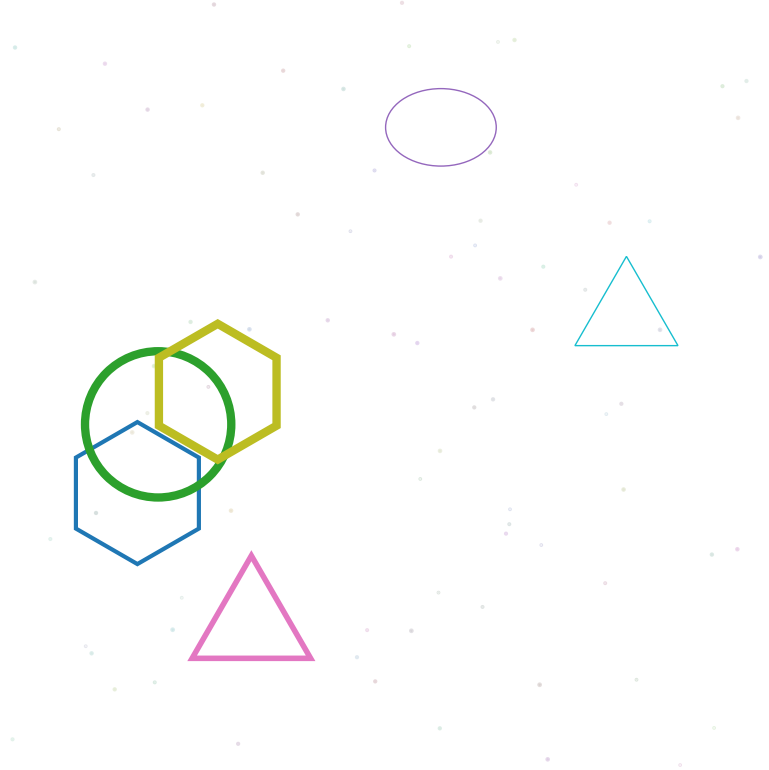[{"shape": "hexagon", "thickness": 1.5, "radius": 0.46, "center": [0.178, 0.36]}, {"shape": "circle", "thickness": 3, "radius": 0.47, "center": [0.205, 0.449]}, {"shape": "oval", "thickness": 0.5, "radius": 0.36, "center": [0.573, 0.835]}, {"shape": "triangle", "thickness": 2, "radius": 0.44, "center": [0.326, 0.189]}, {"shape": "hexagon", "thickness": 3, "radius": 0.44, "center": [0.283, 0.491]}, {"shape": "triangle", "thickness": 0.5, "radius": 0.39, "center": [0.814, 0.59]}]